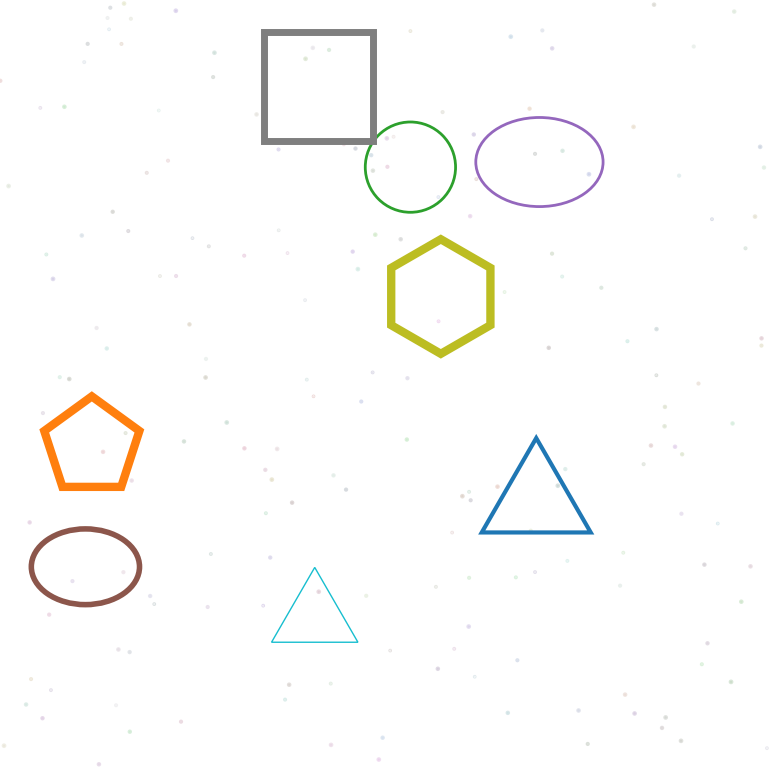[{"shape": "triangle", "thickness": 1.5, "radius": 0.41, "center": [0.696, 0.349]}, {"shape": "pentagon", "thickness": 3, "radius": 0.32, "center": [0.119, 0.42]}, {"shape": "circle", "thickness": 1, "radius": 0.29, "center": [0.533, 0.783]}, {"shape": "oval", "thickness": 1, "radius": 0.41, "center": [0.701, 0.79]}, {"shape": "oval", "thickness": 2, "radius": 0.35, "center": [0.111, 0.264]}, {"shape": "square", "thickness": 2.5, "radius": 0.35, "center": [0.413, 0.887]}, {"shape": "hexagon", "thickness": 3, "radius": 0.37, "center": [0.572, 0.615]}, {"shape": "triangle", "thickness": 0.5, "radius": 0.32, "center": [0.409, 0.198]}]